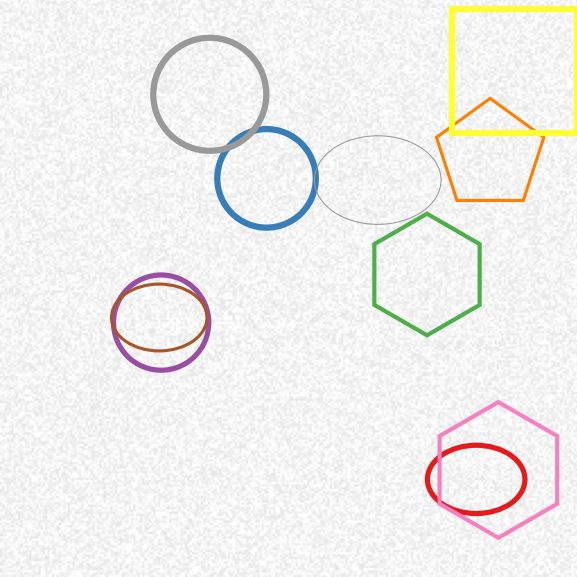[{"shape": "oval", "thickness": 2.5, "radius": 0.42, "center": [0.825, 0.169]}, {"shape": "circle", "thickness": 3, "radius": 0.43, "center": [0.462, 0.69]}, {"shape": "hexagon", "thickness": 2, "radius": 0.53, "center": [0.739, 0.524]}, {"shape": "circle", "thickness": 2.5, "radius": 0.41, "center": [0.279, 0.441]}, {"shape": "pentagon", "thickness": 1.5, "radius": 0.49, "center": [0.849, 0.731]}, {"shape": "square", "thickness": 3, "radius": 0.54, "center": [0.891, 0.877]}, {"shape": "oval", "thickness": 1.5, "radius": 0.41, "center": [0.276, 0.449]}, {"shape": "hexagon", "thickness": 2, "radius": 0.59, "center": [0.863, 0.185]}, {"shape": "oval", "thickness": 0.5, "radius": 0.55, "center": [0.654, 0.687]}, {"shape": "circle", "thickness": 3, "radius": 0.49, "center": [0.363, 0.836]}]